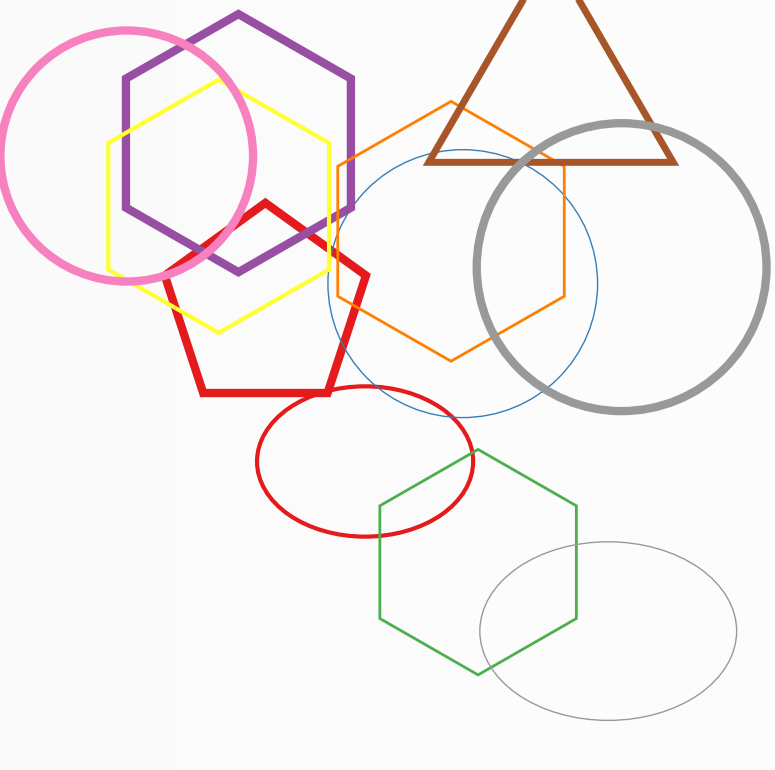[{"shape": "oval", "thickness": 1.5, "radius": 0.7, "center": [0.471, 0.401]}, {"shape": "pentagon", "thickness": 3, "radius": 0.68, "center": [0.342, 0.6]}, {"shape": "circle", "thickness": 0.5, "radius": 0.87, "center": [0.597, 0.632]}, {"shape": "hexagon", "thickness": 1, "radius": 0.73, "center": [0.617, 0.27]}, {"shape": "hexagon", "thickness": 3, "radius": 0.84, "center": [0.308, 0.814]}, {"shape": "hexagon", "thickness": 1, "radius": 0.84, "center": [0.582, 0.7]}, {"shape": "hexagon", "thickness": 1.5, "radius": 0.82, "center": [0.282, 0.732]}, {"shape": "triangle", "thickness": 2.5, "radius": 0.91, "center": [0.711, 0.88]}, {"shape": "circle", "thickness": 3, "radius": 0.82, "center": [0.164, 0.797]}, {"shape": "circle", "thickness": 3, "radius": 0.93, "center": [0.802, 0.653]}, {"shape": "oval", "thickness": 0.5, "radius": 0.83, "center": [0.785, 0.18]}]